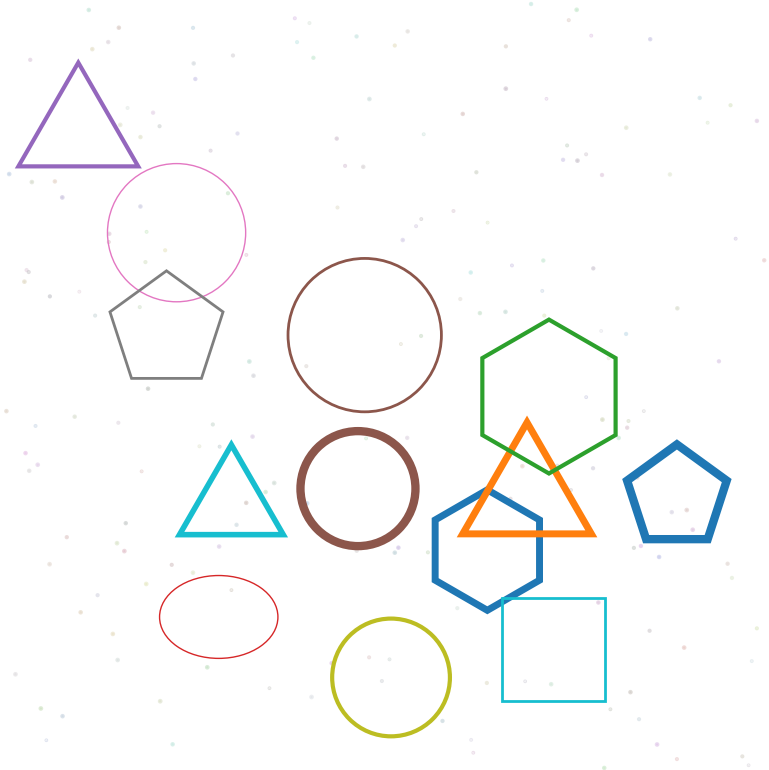[{"shape": "pentagon", "thickness": 3, "radius": 0.34, "center": [0.879, 0.355]}, {"shape": "hexagon", "thickness": 2.5, "radius": 0.39, "center": [0.633, 0.286]}, {"shape": "triangle", "thickness": 2.5, "radius": 0.48, "center": [0.684, 0.355]}, {"shape": "hexagon", "thickness": 1.5, "radius": 0.5, "center": [0.713, 0.485]}, {"shape": "oval", "thickness": 0.5, "radius": 0.38, "center": [0.284, 0.199]}, {"shape": "triangle", "thickness": 1.5, "radius": 0.45, "center": [0.102, 0.829]}, {"shape": "circle", "thickness": 1, "radius": 0.5, "center": [0.474, 0.565]}, {"shape": "circle", "thickness": 3, "radius": 0.37, "center": [0.465, 0.365]}, {"shape": "circle", "thickness": 0.5, "radius": 0.45, "center": [0.229, 0.698]}, {"shape": "pentagon", "thickness": 1, "radius": 0.39, "center": [0.216, 0.571]}, {"shape": "circle", "thickness": 1.5, "radius": 0.38, "center": [0.508, 0.12]}, {"shape": "square", "thickness": 1, "radius": 0.33, "center": [0.719, 0.156]}, {"shape": "triangle", "thickness": 2, "radius": 0.39, "center": [0.3, 0.345]}]